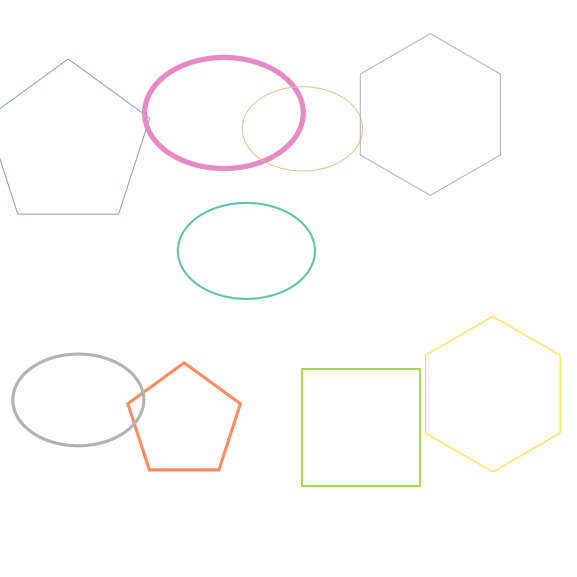[{"shape": "oval", "thickness": 1, "radius": 0.59, "center": [0.427, 0.565]}, {"shape": "pentagon", "thickness": 1.5, "radius": 0.51, "center": [0.319, 0.268]}, {"shape": "pentagon", "thickness": 0.5, "radius": 0.74, "center": [0.118, 0.749]}, {"shape": "oval", "thickness": 2.5, "radius": 0.69, "center": [0.388, 0.803]}, {"shape": "square", "thickness": 1, "radius": 0.51, "center": [0.625, 0.259]}, {"shape": "hexagon", "thickness": 0.5, "radius": 0.67, "center": [0.853, 0.317]}, {"shape": "oval", "thickness": 0.5, "radius": 0.52, "center": [0.524, 0.776]}, {"shape": "oval", "thickness": 1.5, "radius": 0.57, "center": [0.136, 0.307]}, {"shape": "hexagon", "thickness": 0.5, "radius": 0.7, "center": [0.745, 0.801]}]